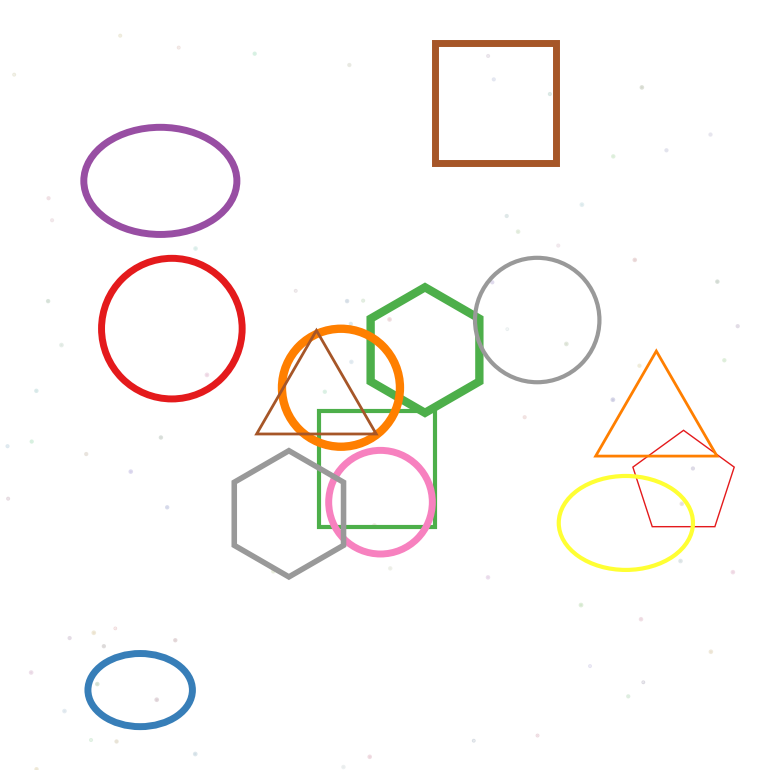[{"shape": "circle", "thickness": 2.5, "radius": 0.46, "center": [0.223, 0.573]}, {"shape": "pentagon", "thickness": 0.5, "radius": 0.35, "center": [0.888, 0.372]}, {"shape": "oval", "thickness": 2.5, "radius": 0.34, "center": [0.182, 0.104]}, {"shape": "square", "thickness": 1.5, "radius": 0.38, "center": [0.49, 0.39]}, {"shape": "hexagon", "thickness": 3, "radius": 0.41, "center": [0.552, 0.545]}, {"shape": "oval", "thickness": 2.5, "radius": 0.5, "center": [0.208, 0.765]}, {"shape": "triangle", "thickness": 1, "radius": 0.45, "center": [0.852, 0.453]}, {"shape": "circle", "thickness": 3, "radius": 0.38, "center": [0.443, 0.496]}, {"shape": "oval", "thickness": 1.5, "radius": 0.44, "center": [0.813, 0.321]}, {"shape": "triangle", "thickness": 1, "radius": 0.45, "center": [0.411, 0.481]}, {"shape": "square", "thickness": 2.5, "radius": 0.39, "center": [0.643, 0.866]}, {"shape": "circle", "thickness": 2.5, "radius": 0.34, "center": [0.494, 0.348]}, {"shape": "hexagon", "thickness": 2, "radius": 0.41, "center": [0.375, 0.333]}, {"shape": "circle", "thickness": 1.5, "radius": 0.4, "center": [0.698, 0.584]}]